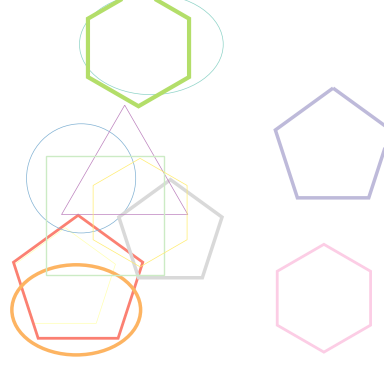[{"shape": "oval", "thickness": 0.5, "radius": 0.93, "center": [0.393, 0.885]}, {"shape": "pentagon", "thickness": 0.5, "radius": 0.69, "center": [0.169, 0.271]}, {"shape": "pentagon", "thickness": 2.5, "radius": 0.79, "center": [0.865, 0.614]}, {"shape": "pentagon", "thickness": 2, "radius": 0.88, "center": [0.203, 0.264]}, {"shape": "circle", "thickness": 0.5, "radius": 0.71, "center": [0.211, 0.537]}, {"shape": "oval", "thickness": 2.5, "radius": 0.84, "center": [0.198, 0.195]}, {"shape": "hexagon", "thickness": 3, "radius": 0.76, "center": [0.36, 0.876]}, {"shape": "hexagon", "thickness": 2, "radius": 0.7, "center": [0.841, 0.225]}, {"shape": "pentagon", "thickness": 2.5, "radius": 0.7, "center": [0.443, 0.392]}, {"shape": "triangle", "thickness": 0.5, "radius": 0.95, "center": [0.324, 0.537]}, {"shape": "square", "thickness": 1, "radius": 0.77, "center": [0.273, 0.441]}, {"shape": "hexagon", "thickness": 0.5, "radius": 0.7, "center": [0.364, 0.448]}]